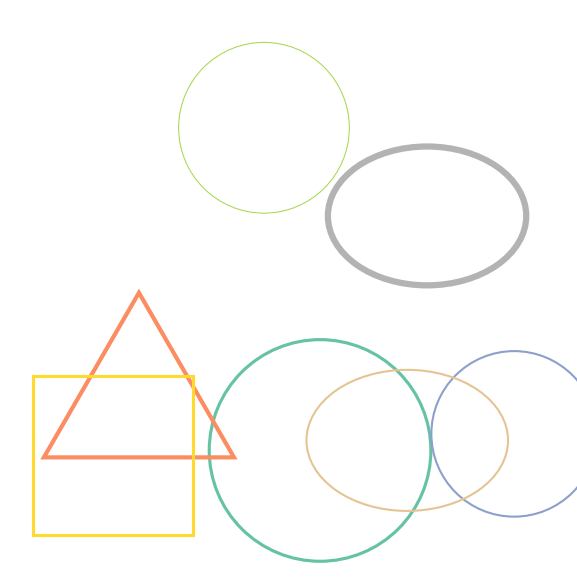[{"shape": "circle", "thickness": 1.5, "radius": 0.96, "center": [0.554, 0.219]}, {"shape": "triangle", "thickness": 2, "radius": 0.95, "center": [0.241, 0.302]}, {"shape": "circle", "thickness": 1, "radius": 0.72, "center": [0.89, 0.248]}, {"shape": "circle", "thickness": 0.5, "radius": 0.74, "center": [0.457, 0.778]}, {"shape": "square", "thickness": 1.5, "radius": 0.69, "center": [0.196, 0.21]}, {"shape": "oval", "thickness": 1, "radius": 0.87, "center": [0.705, 0.237]}, {"shape": "oval", "thickness": 3, "radius": 0.86, "center": [0.74, 0.625]}]